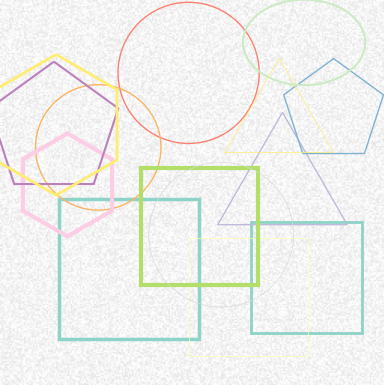[{"shape": "square", "thickness": 2, "radius": 0.72, "center": [0.797, 0.279]}, {"shape": "square", "thickness": 2.5, "radius": 0.91, "center": [0.335, 0.301]}, {"shape": "square", "thickness": 0.5, "radius": 0.77, "center": [0.646, 0.228]}, {"shape": "triangle", "thickness": 1, "radius": 0.97, "center": [0.734, 0.514]}, {"shape": "circle", "thickness": 1, "radius": 0.92, "center": [0.49, 0.811]}, {"shape": "pentagon", "thickness": 1, "radius": 0.68, "center": [0.866, 0.711]}, {"shape": "circle", "thickness": 1, "radius": 0.81, "center": [0.255, 0.617]}, {"shape": "square", "thickness": 3, "radius": 0.76, "center": [0.519, 0.411]}, {"shape": "hexagon", "thickness": 3, "radius": 0.67, "center": [0.175, 0.52]}, {"shape": "circle", "thickness": 0.5, "radius": 0.94, "center": [0.574, 0.391]}, {"shape": "pentagon", "thickness": 1.5, "radius": 0.88, "center": [0.14, 0.664]}, {"shape": "oval", "thickness": 1.5, "radius": 0.79, "center": [0.79, 0.89]}, {"shape": "hexagon", "thickness": 2, "radius": 0.91, "center": [0.146, 0.676]}, {"shape": "triangle", "thickness": 0.5, "radius": 0.82, "center": [0.725, 0.685]}]